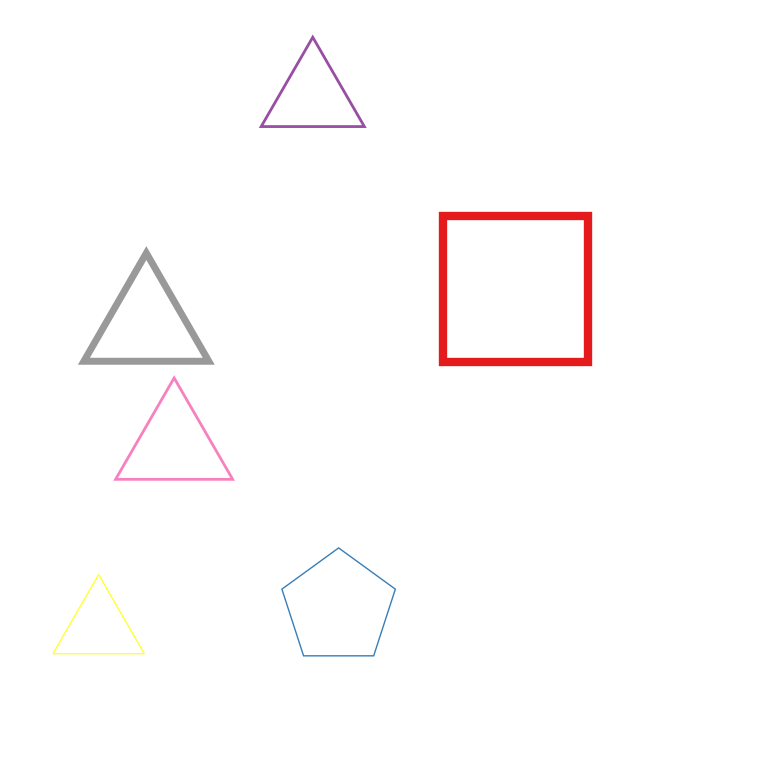[{"shape": "square", "thickness": 3, "radius": 0.47, "center": [0.67, 0.625]}, {"shape": "pentagon", "thickness": 0.5, "radius": 0.39, "center": [0.44, 0.211]}, {"shape": "triangle", "thickness": 1, "radius": 0.39, "center": [0.406, 0.874]}, {"shape": "triangle", "thickness": 0.5, "radius": 0.34, "center": [0.128, 0.185]}, {"shape": "triangle", "thickness": 1, "radius": 0.44, "center": [0.226, 0.421]}, {"shape": "triangle", "thickness": 2.5, "radius": 0.47, "center": [0.19, 0.578]}]